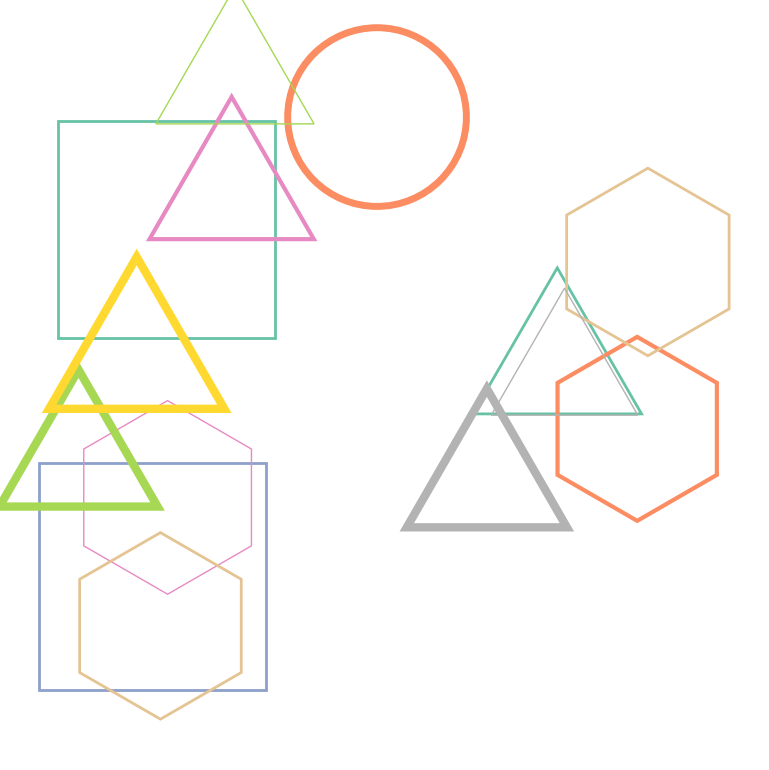[{"shape": "triangle", "thickness": 1, "radius": 0.63, "center": [0.724, 0.526]}, {"shape": "square", "thickness": 1, "radius": 0.7, "center": [0.216, 0.702]}, {"shape": "circle", "thickness": 2.5, "radius": 0.58, "center": [0.49, 0.848]}, {"shape": "hexagon", "thickness": 1.5, "radius": 0.6, "center": [0.828, 0.443]}, {"shape": "square", "thickness": 1, "radius": 0.74, "center": [0.198, 0.251]}, {"shape": "triangle", "thickness": 1.5, "radius": 0.62, "center": [0.301, 0.751]}, {"shape": "hexagon", "thickness": 0.5, "radius": 0.63, "center": [0.218, 0.354]}, {"shape": "triangle", "thickness": 3, "radius": 0.59, "center": [0.102, 0.401]}, {"shape": "triangle", "thickness": 0.5, "radius": 0.59, "center": [0.305, 0.898]}, {"shape": "triangle", "thickness": 3, "radius": 0.66, "center": [0.178, 0.535]}, {"shape": "hexagon", "thickness": 1, "radius": 0.61, "center": [0.841, 0.66]}, {"shape": "hexagon", "thickness": 1, "radius": 0.61, "center": [0.208, 0.187]}, {"shape": "triangle", "thickness": 3, "radius": 0.6, "center": [0.632, 0.375]}, {"shape": "triangle", "thickness": 0.5, "radius": 0.55, "center": [0.733, 0.516]}]